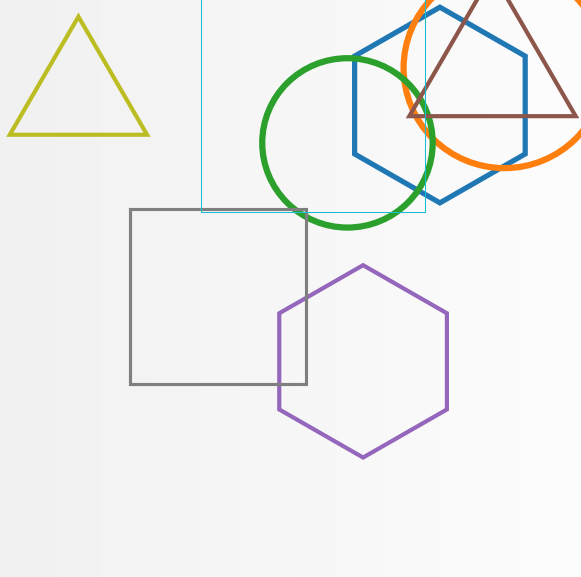[{"shape": "hexagon", "thickness": 2.5, "radius": 0.85, "center": [0.757, 0.817]}, {"shape": "circle", "thickness": 3, "radius": 0.87, "center": [0.868, 0.881]}, {"shape": "circle", "thickness": 3, "radius": 0.73, "center": [0.598, 0.752]}, {"shape": "hexagon", "thickness": 2, "radius": 0.83, "center": [0.625, 0.373]}, {"shape": "triangle", "thickness": 2, "radius": 0.83, "center": [0.847, 0.881]}, {"shape": "square", "thickness": 1.5, "radius": 0.76, "center": [0.374, 0.486]}, {"shape": "triangle", "thickness": 2, "radius": 0.68, "center": [0.135, 0.834]}, {"shape": "square", "thickness": 0.5, "radius": 0.96, "center": [0.538, 0.825]}]